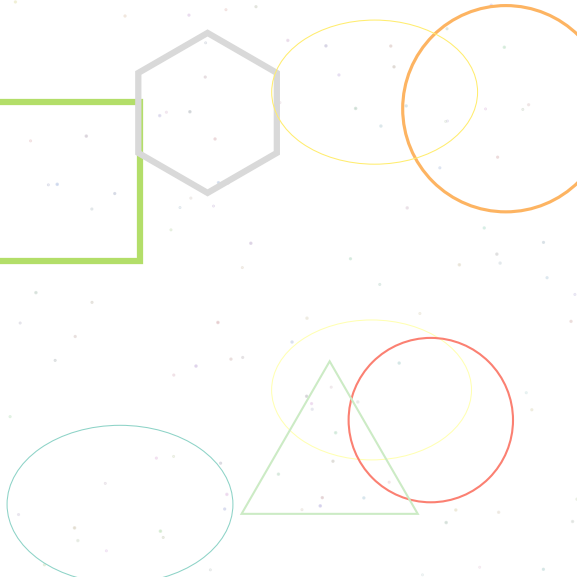[{"shape": "oval", "thickness": 0.5, "radius": 0.98, "center": [0.208, 0.126]}, {"shape": "oval", "thickness": 0.5, "radius": 0.87, "center": [0.643, 0.324]}, {"shape": "circle", "thickness": 1, "radius": 0.71, "center": [0.746, 0.272]}, {"shape": "circle", "thickness": 1.5, "radius": 0.89, "center": [0.876, 0.811]}, {"shape": "square", "thickness": 3, "radius": 0.69, "center": [0.106, 0.685]}, {"shape": "hexagon", "thickness": 3, "radius": 0.69, "center": [0.359, 0.804]}, {"shape": "triangle", "thickness": 1, "radius": 0.88, "center": [0.571, 0.197]}, {"shape": "oval", "thickness": 0.5, "radius": 0.89, "center": [0.649, 0.84]}]